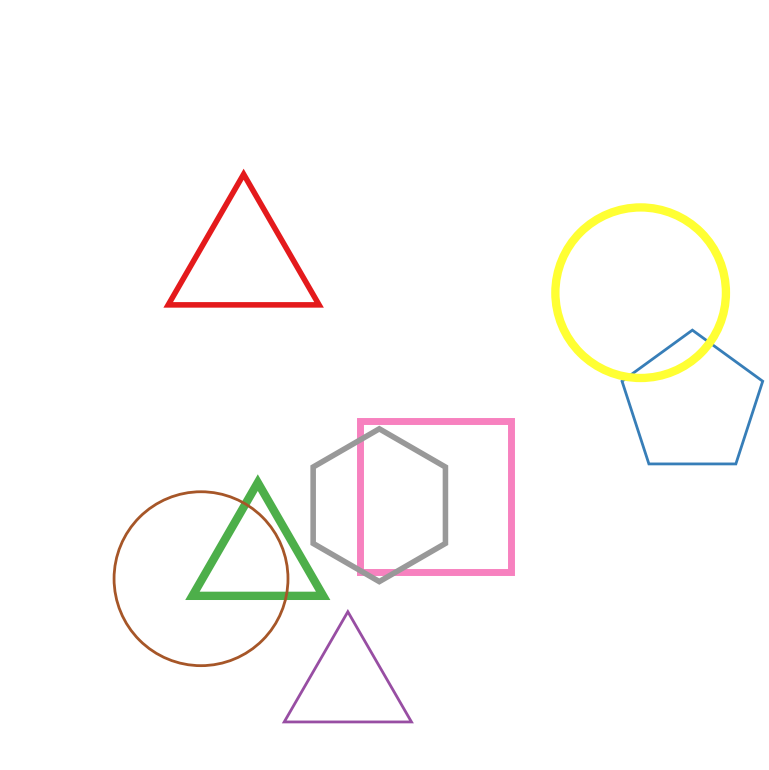[{"shape": "triangle", "thickness": 2, "radius": 0.57, "center": [0.316, 0.661]}, {"shape": "pentagon", "thickness": 1, "radius": 0.48, "center": [0.899, 0.475]}, {"shape": "triangle", "thickness": 3, "radius": 0.49, "center": [0.335, 0.275]}, {"shape": "triangle", "thickness": 1, "radius": 0.48, "center": [0.452, 0.11]}, {"shape": "circle", "thickness": 3, "radius": 0.55, "center": [0.832, 0.62]}, {"shape": "circle", "thickness": 1, "radius": 0.56, "center": [0.261, 0.248]}, {"shape": "square", "thickness": 2.5, "radius": 0.49, "center": [0.566, 0.356]}, {"shape": "hexagon", "thickness": 2, "radius": 0.5, "center": [0.493, 0.344]}]